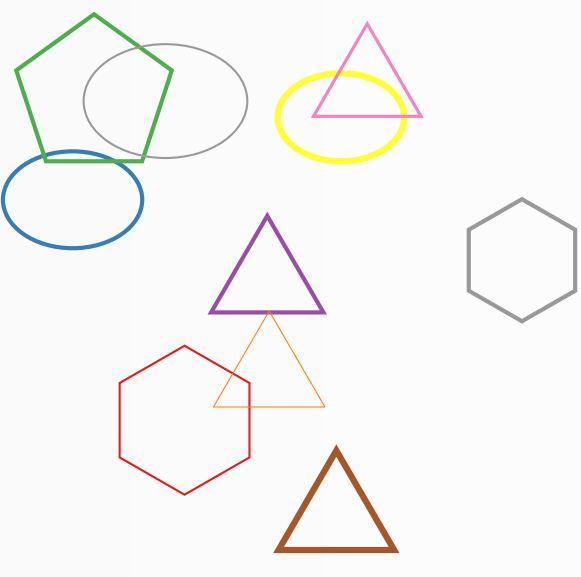[{"shape": "hexagon", "thickness": 1, "radius": 0.64, "center": [0.318, 0.271]}, {"shape": "oval", "thickness": 2, "radius": 0.6, "center": [0.125, 0.653]}, {"shape": "pentagon", "thickness": 2, "radius": 0.7, "center": [0.162, 0.834]}, {"shape": "triangle", "thickness": 2, "radius": 0.56, "center": [0.46, 0.514]}, {"shape": "triangle", "thickness": 0.5, "radius": 0.55, "center": [0.463, 0.35]}, {"shape": "oval", "thickness": 3, "radius": 0.54, "center": [0.586, 0.796]}, {"shape": "triangle", "thickness": 3, "radius": 0.57, "center": [0.579, 0.104]}, {"shape": "triangle", "thickness": 1.5, "radius": 0.53, "center": [0.632, 0.851]}, {"shape": "hexagon", "thickness": 2, "radius": 0.53, "center": [0.898, 0.549]}, {"shape": "oval", "thickness": 1, "radius": 0.7, "center": [0.285, 0.824]}]